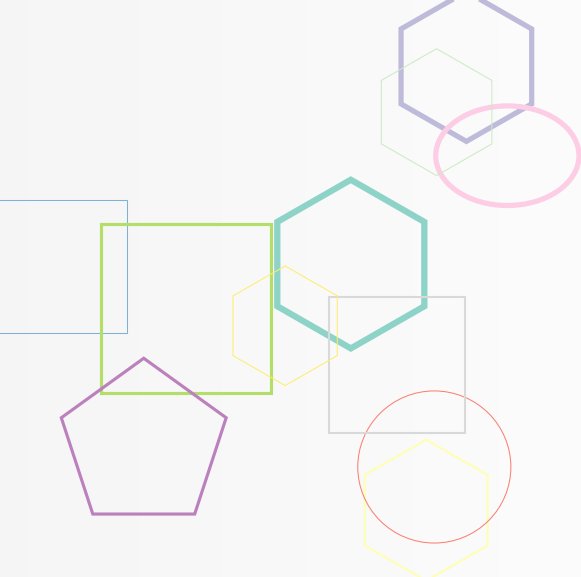[{"shape": "hexagon", "thickness": 3, "radius": 0.73, "center": [0.604, 0.542]}, {"shape": "hexagon", "thickness": 1, "radius": 0.61, "center": [0.733, 0.116]}, {"shape": "hexagon", "thickness": 2.5, "radius": 0.65, "center": [0.802, 0.884]}, {"shape": "circle", "thickness": 0.5, "radius": 0.66, "center": [0.747, 0.191]}, {"shape": "square", "thickness": 0.5, "radius": 0.57, "center": [0.103, 0.537]}, {"shape": "square", "thickness": 1.5, "radius": 0.73, "center": [0.321, 0.466]}, {"shape": "oval", "thickness": 2.5, "radius": 0.62, "center": [0.873, 0.73]}, {"shape": "square", "thickness": 1, "radius": 0.59, "center": [0.683, 0.367]}, {"shape": "pentagon", "thickness": 1.5, "radius": 0.75, "center": [0.247, 0.23]}, {"shape": "hexagon", "thickness": 0.5, "radius": 0.55, "center": [0.751, 0.805]}, {"shape": "hexagon", "thickness": 0.5, "radius": 0.52, "center": [0.491, 0.435]}]